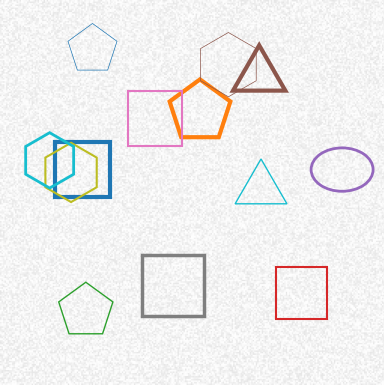[{"shape": "square", "thickness": 3, "radius": 0.36, "center": [0.214, 0.559]}, {"shape": "pentagon", "thickness": 0.5, "radius": 0.33, "center": [0.24, 0.872]}, {"shape": "pentagon", "thickness": 3, "radius": 0.41, "center": [0.519, 0.711]}, {"shape": "pentagon", "thickness": 1, "radius": 0.37, "center": [0.223, 0.193]}, {"shape": "square", "thickness": 1.5, "radius": 0.33, "center": [0.784, 0.238]}, {"shape": "oval", "thickness": 2, "radius": 0.4, "center": [0.889, 0.56]}, {"shape": "triangle", "thickness": 3, "radius": 0.39, "center": [0.673, 0.804]}, {"shape": "hexagon", "thickness": 0.5, "radius": 0.42, "center": [0.593, 0.832]}, {"shape": "square", "thickness": 1.5, "radius": 0.36, "center": [0.402, 0.693]}, {"shape": "square", "thickness": 2.5, "radius": 0.4, "center": [0.45, 0.258]}, {"shape": "hexagon", "thickness": 1.5, "radius": 0.38, "center": [0.185, 0.552]}, {"shape": "triangle", "thickness": 1, "radius": 0.39, "center": [0.678, 0.509]}, {"shape": "hexagon", "thickness": 2, "radius": 0.36, "center": [0.129, 0.583]}]